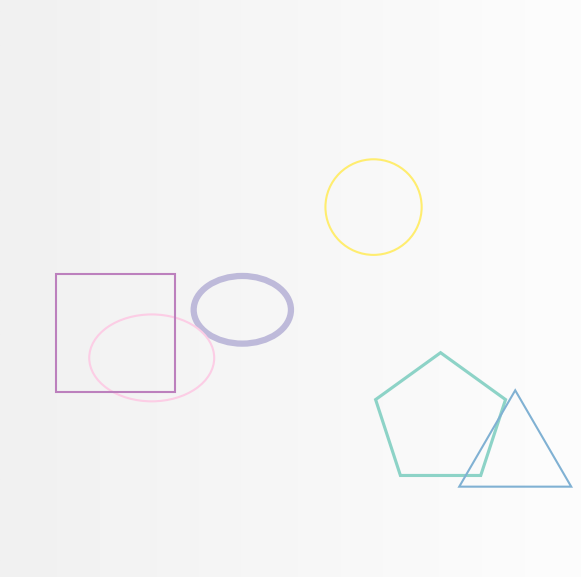[{"shape": "pentagon", "thickness": 1.5, "radius": 0.59, "center": [0.758, 0.271]}, {"shape": "oval", "thickness": 3, "radius": 0.42, "center": [0.417, 0.463]}, {"shape": "triangle", "thickness": 1, "radius": 0.56, "center": [0.886, 0.212]}, {"shape": "oval", "thickness": 1, "radius": 0.54, "center": [0.261, 0.379]}, {"shape": "square", "thickness": 1, "radius": 0.51, "center": [0.199, 0.422]}, {"shape": "circle", "thickness": 1, "radius": 0.41, "center": [0.643, 0.641]}]